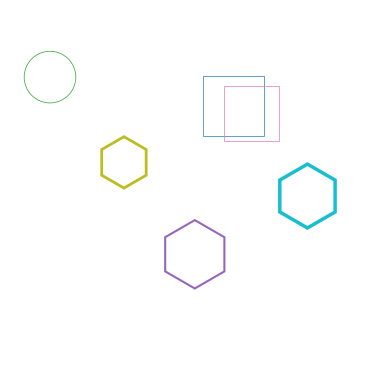[{"shape": "square", "thickness": 0.5, "radius": 0.39, "center": [0.607, 0.725]}, {"shape": "circle", "thickness": 0.5, "radius": 0.34, "center": [0.13, 0.8]}, {"shape": "hexagon", "thickness": 1.5, "radius": 0.44, "center": [0.506, 0.339]}, {"shape": "square", "thickness": 0.5, "radius": 0.36, "center": [0.654, 0.706]}, {"shape": "hexagon", "thickness": 2, "radius": 0.33, "center": [0.322, 0.578]}, {"shape": "hexagon", "thickness": 2.5, "radius": 0.41, "center": [0.799, 0.491]}]